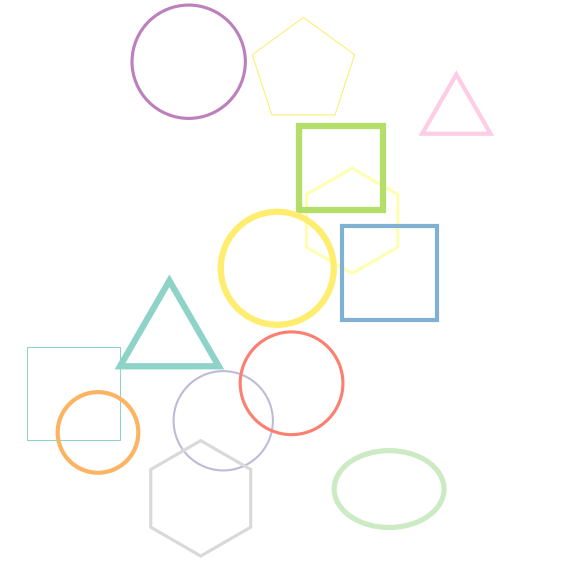[{"shape": "triangle", "thickness": 3, "radius": 0.49, "center": [0.293, 0.414]}, {"shape": "square", "thickness": 0.5, "radius": 0.4, "center": [0.127, 0.317]}, {"shape": "hexagon", "thickness": 1.5, "radius": 0.46, "center": [0.61, 0.617]}, {"shape": "circle", "thickness": 1, "radius": 0.43, "center": [0.387, 0.271]}, {"shape": "circle", "thickness": 1.5, "radius": 0.44, "center": [0.505, 0.335]}, {"shape": "square", "thickness": 2, "radius": 0.41, "center": [0.675, 0.526]}, {"shape": "circle", "thickness": 2, "radius": 0.35, "center": [0.17, 0.25]}, {"shape": "square", "thickness": 3, "radius": 0.36, "center": [0.591, 0.708]}, {"shape": "triangle", "thickness": 2, "radius": 0.34, "center": [0.79, 0.802]}, {"shape": "hexagon", "thickness": 1.5, "radius": 0.5, "center": [0.348, 0.136]}, {"shape": "circle", "thickness": 1.5, "radius": 0.49, "center": [0.327, 0.892]}, {"shape": "oval", "thickness": 2.5, "radius": 0.48, "center": [0.674, 0.152]}, {"shape": "circle", "thickness": 3, "radius": 0.49, "center": [0.48, 0.535]}, {"shape": "pentagon", "thickness": 0.5, "radius": 0.47, "center": [0.525, 0.876]}]